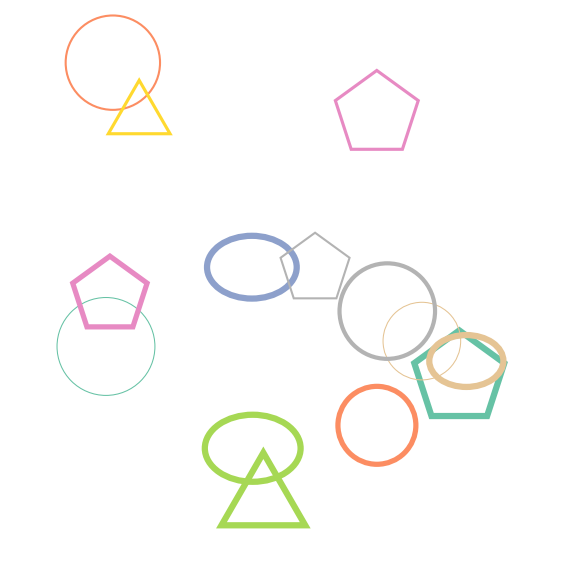[{"shape": "pentagon", "thickness": 3, "radius": 0.41, "center": [0.795, 0.345]}, {"shape": "circle", "thickness": 0.5, "radius": 0.42, "center": [0.184, 0.399]}, {"shape": "circle", "thickness": 2.5, "radius": 0.34, "center": [0.653, 0.263]}, {"shape": "circle", "thickness": 1, "radius": 0.41, "center": [0.195, 0.891]}, {"shape": "oval", "thickness": 3, "radius": 0.39, "center": [0.436, 0.536]}, {"shape": "pentagon", "thickness": 2.5, "radius": 0.34, "center": [0.19, 0.488]}, {"shape": "pentagon", "thickness": 1.5, "radius": 0.38, "center": [0.652, 0.802]}, {"shape": "triangle", "thickness": 3, "radius": 0.42, "center": [0.456, 0.131]}, {"shape": "oval", "thickness": 3, "radius": 0.41, "center": [0.438, 0.223]}, {"shape": "triangle", "thickness": 1.5, "radius": 0.31, "center": [0.241, 0.798]}, {"shape": "oval", "thickness": 3, "radius": 0.32, "center": [0.808, 0.374]}, {"shape": "circle", "thickness": 0.5, "radius": 0.34, "center": [0.73, 0.408]}, {"shape": "circle", "thickness": 2, "radius": 0.41, "center": [0.671, 0.46]}, {"shape": "pentagon", "thickness": 1, "radius": 0.31, "center": [0.546, 0.533]}]